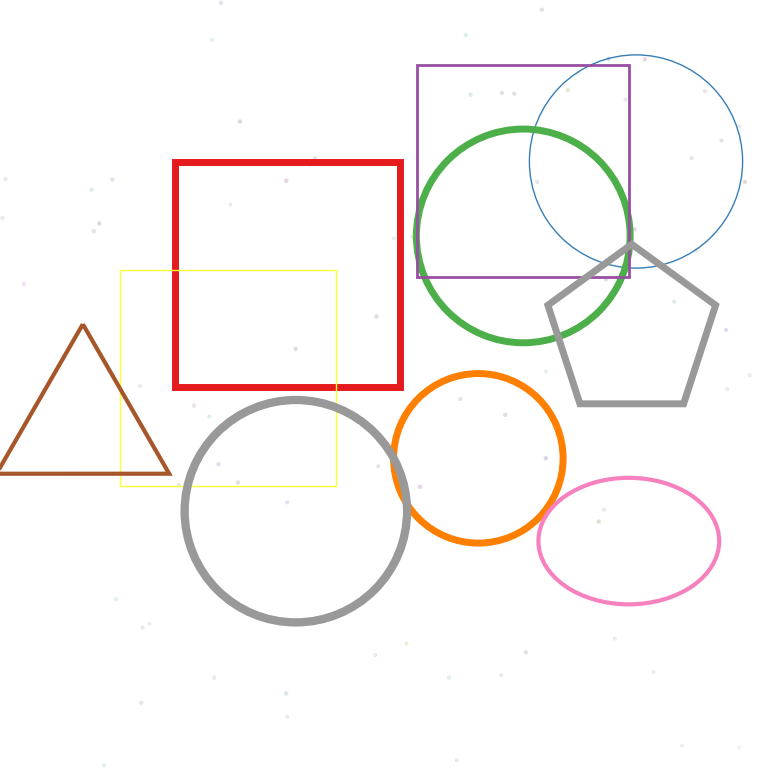[{"shape": "square", "thickness": 2.5, "radius": 0.73, "center": [0.374, 0.643]}, {"shape": "circle", "thickness": 0.5, "radius": 0.69, "center": [0.826, 0.79]}, {"shape": "circle", "thickness": 2.5, "radius": 0.69, "center": [0.68, 0.694]}, {"shape": "square", "thickness": 1, "radius": 0.69, "center": [0.679, 0.778]}, {"shape": "circle", "thickness": 2.5, "radius": 0.55, "center": [0.621, 0.405]}, {"shape": "square", "thickness": 0.5, "radius": 0.7, "center": [0.296, 0.509]}, {"shape": "triangle", "thickness": 1.5, "radius": 0.65, "center": [0.108, 0.45]}, {"shape": "oval", "thickness": 1.5, "radius": 0.59, "center": [0.817, 0.297]}, {"shape": "circle", "thickness": 3, "radius": 0.72, "center": [0.384, 0.336]}, {"shape": "pentagon", "thickness": 2.5, "radius": 0.57, "center": [0.82, 0.568]}]